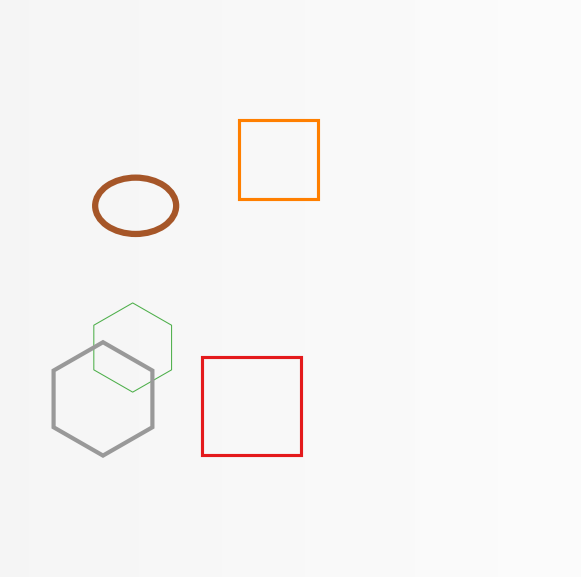[{"shape": "square", "thickness": 1.5, "radius": 0.43, "center": [0.433, 0.296]}, {"shape": "hexagon", "thickness": 0.5, "radius": 0.39, "center": [0.228, 0.397]}, {"shape": "square", "thickness": 1.5, "radius": 0.34, "center": [0.48, 0.723]}, {"shape": "oval", "thickness": 3, "radius": 0.35, "center": [0.233, 0.643]}, {"shape": "hexagon", "thickness": 2, "radius": 0.49, "center": [0.177, 0.308]}]